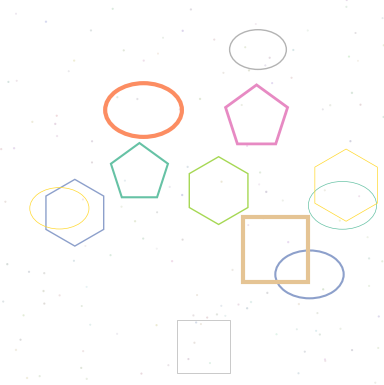[{"shape": "pentagon", "thickness": 1.5, "radius": 0.39, "center": [0.362, 0.551]}, {"shape": "oval", "thickness": 0.5, "radius": 0.44, "center": [0.89, 0.467]}, {"shape": "oval", "thickness": 3, "radius": 0.5, "center": [0.373, 0.714]}, {"shape": "hexagon", "thickness": 1, "radius": 0.43, "center": [0.194, 0.447]}, {"shape": "oval", "thickness": 1.5, "radius": 0.44, "center": [0.804, 0.287]}, {"shape": "pentagon", "thickness": 2, "radius": 0.42, "center": [0.666, 0.695]}, {"shape": "hexagon", "thickness": 1, "radius": 0.44, "center": [0.568, 0.505]}, {"shape": "hexagon", "thickness": 0.5, "radius": 0.47, "center": [0.899, 0.519]}, {"shape": "oval", "thickness": 0.5, "radius": 0.38, "center": [0.154, 0.459]}, {"shape": "square", "thickness": 3, "radius": 0.42, "center": [0.715, 0.352]}, {"shape": "oval", "thickness": 1, "radius": 0.37, "center": [0.67, 0.871]}, {"shape": "square", "thickness": 0.5, "radius": 0.34, "center": [0.53, 0.1]}]